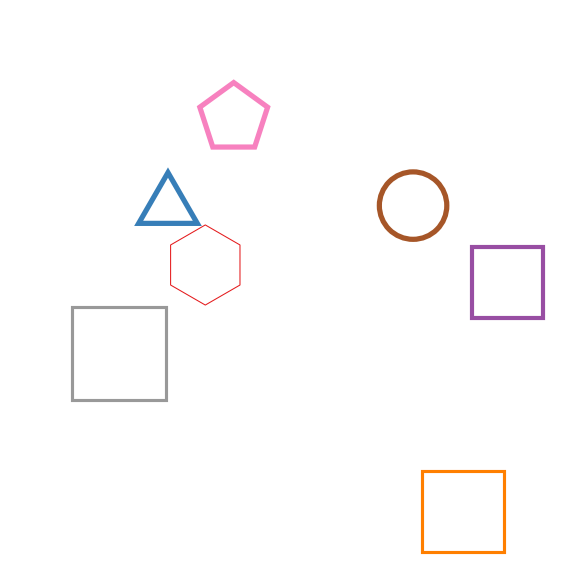[{"shape": "hexagon", "thickness": 0.5, "radius": 0.35, "center": [0.355, 0.54]}, {"shape": "triangle", "thickness": 2.5, "radius": 0.29, "center": [0.291, 0.642]}, {"shape": "square", "thickness": 2, "radius": 0.31, "center": [0.879, 0.51]}, {"shape": "square", "thickness": 1.5, "radius": 0.35, "center": [0.802, 0.114]}, {"shape": "circle", "thickness": 2.5, "radius": 0.29, "center": [0.715, 0.643]}, {"shape": "pentagon", "thickness": 2.5, "radius": 0.31, "center": [0.405, 0.794]}, {"shape": "square", "thickness": 1.5, "radius": 0.41, "center": [0.206, 0.387]}]